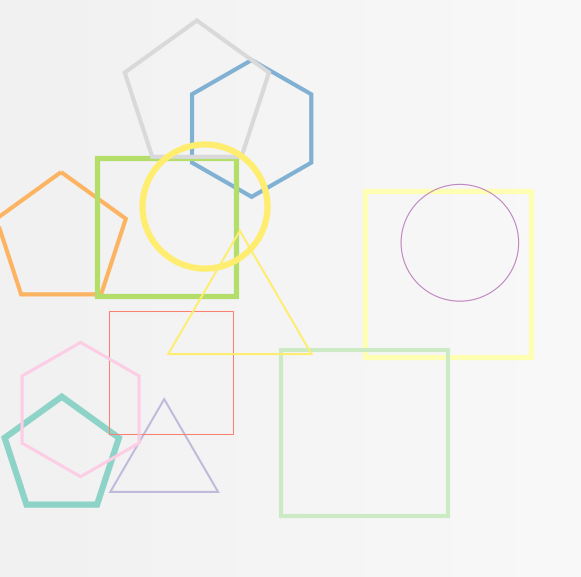[{"shape": "pentagon", "thickness": 3, "radius": 0.52, "center": [0.106, 0.209]}, {"shape": "square", "thickness": 2.5, "radius": 0.72, "center": [0.771, 0.525]}, {"shape": "triangle", "thickness": 1, "radius": 0.54, "center": [0.282, 0.201]}, {"shape": "square", "thickness": 0.5, "radius": 0.53, "center": [0.295, 0.355]}, {"shape": "hexagon", "thickness": 2, "radius": 0.59, "center": [0.433, 0.777]}, {"shape": "pentagon", "thickness": 2, "radius": 0.59, "center": [0.105, 0.584]}, {"shape": "square", "thickness": 2.5, "radius": 0.6, "center": [0.287, 0.605]}, {"shape": "hexagon", "thickness": 1.5, "radius": 0.58, "center": [0.139, 0.29]}, {"shape": "pentagon", "thickness": 2, "radius": 0.65, "center": [0.339, 0.833]}, {"shape": "circle", "thickness": 0.5, "radius": 0.51, "center": [0.791, 0.579]}, {"shape": "square", "thickness": 2, "radius": 0.72, "center": [0.627, 0.25]}, {"shape": "triangle", "thickness": 1, "radius": 0.71, "center": [0.413, 0.457]}, {"shape": "circle", "thickness": 3, "radius": 0.54, "center": [0.353, 0.641]}]